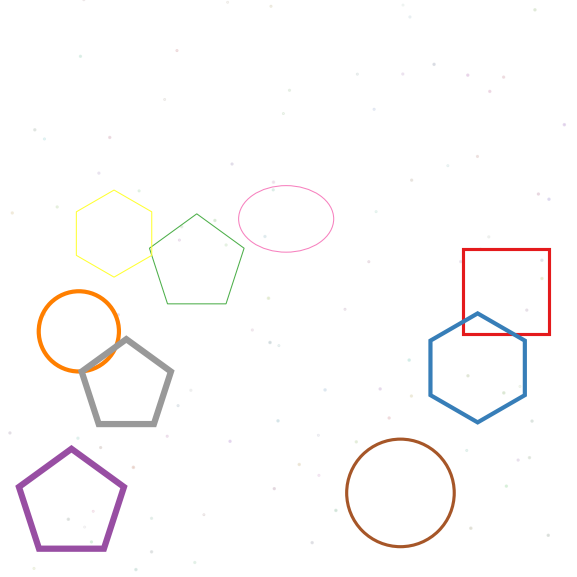[{"shape": "square", "thickness": 1.5, "radius": 0.37, "center": [0.876, 0.494]}, {"shape": "hexagon", "thickness": 2, "radius": 0.47, "center": [0.827, 0.362]}, {"shape": "pentagon", "thickness": 0.5, "radius": 0.43, "center": [0.341, 0.543]}, {"shape": "pentagon", "thickness": 3, "radius": 0.48, "center": [0.124, 0.126]}, {"shape": "circle", "thickness": 2, "radius": 0.35, "center": [0.137, 0.425]}, {"shape": "hexagon", "thickness": 0.5, "radius": 0.38, "center": [0.197, 0.595]}, {"shape": "circle", "thickness": 1.5, "radius": 0.47, "center": [0.693, 0.146]}, {"shape": "oval", "thickness": 0.5, "radius": 0.41, "center": [0.496, 0.62]}, {"shape": "pentagon", "thickness": 3, "radius": 0.41, "center": [0.219, 0.331]}]